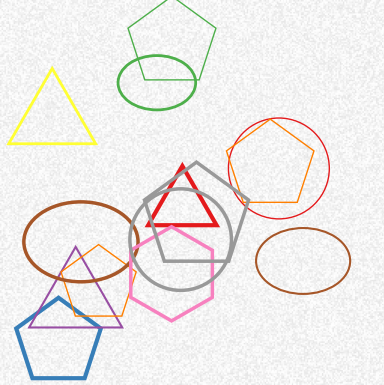[{"shape": "triangle", "thickness": 3, "radius": 0.51, "center": [0.474, 0.466]}, {"shape": "circle", "thickness": 1, "radius": 0.65, "center": [0.724, 0.562]}, {"shape": "pentagon", "thickness": 3, "radius": 0.58, "center": [0.152, 0.111]}, {"shape": "oval", "thickness": 2, "radius": 0.5, "center": [0.407, 0.785]}, {"shape": "pentagon", "thickness": 1, "radius": 0.6, "center": [0.447, 0.89]}, {"shape": "triangle", "thickness": 1.5, "radius": 0.7, "center": [0.197, 0.219]}, {"shape": "pentagon", "thickness": 1, "radius": 0.6, "center": [0.702, 0.571]}, {"shape": "pentagon", "thickness": 1, "radius": 0.51, "center": [0.256, 0.262]}, {"shape": "triangle", "thickness": 2, "radius": 0.65, "center": [0.136, 0.692]}, {"shape": "oval", "thickness": 2.5, "radius": 0.74, "center": [0.21, 0.372]}, {"shape": "oval", "thickness": 1.5, "radius": 0.61, "center": [0.787, 0.322]}, {"shape": "hexagon", "thickness": 2.5, "radius": 0.61, "center": [0.446, 0.289]}, {"shape": "pentagon", "thickness": 2.5, "radius": 0.71, "center": [0.51, 0.437]}, {"shape": "circle", "thickness": 2.5, "radius": 0.66, "center": [0.469, 0.378]}]